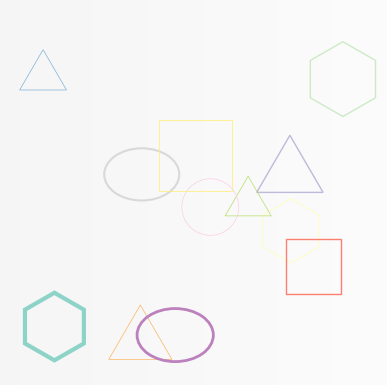[{"shape": "hexagon", "thickness": 3, "radius": 0.44, "center": [0.14, 0.152]}, {"shape": "hexagon", "thickness": 0.5, "radius": 0.42, "center": [0.751, 0.4]}, {"shape": "triangle", "thickness": 1, "radius": 0.49, "center": [0.748, 0.55]}, {"shape": "square", "thickness": 1, "radius": 0.36, "center": [0.809, 0.307]}, {"shape": "triangle", "thickness": 0.5, "radius": 0.35, "center": [0.111, 0.801]}, {"shape": "triangle", "thickness": 0.5, "radius": 0.47, "center": [0.362, 0.114]}, {"shape": "triangle", "thickness": 0.5, "radius": 0.34, "center": [0.64, 0.474]}, {"shape": "circle", "thickness": 0.5, "radius": 0.37, "center": [0.543, 0.462]}, {"shape": "oval", "thickness": 1.5, "radius": 0.48, "center": [0.366, 0.547]}, {"shape": "oval", "thickness": 2, "radius": 0.49, "center": [0.452, 0.13]}, {"shape": "hexagon", "thickness": 1, "radius": 0.49, "center": [0.885, 0.794]}, {"shape": "square", "thickness": 0.5, "radius": 0.47, "center": [0.504, 0.596]}]